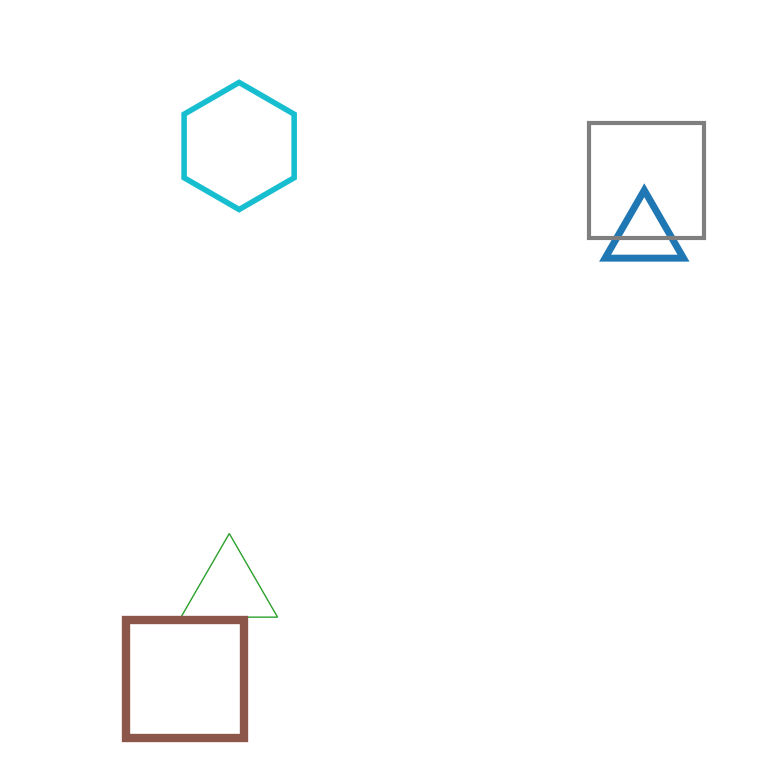[{"shape": "triangle", "thickness": 2.5, "radius": 0.29, "center": [0.837, 0.694]}, {"shape": "triangle", "thickness": 0.5, "radius": 0.36, "center": [0.298, 0.235]}, {"shape": "square", "thickness": 3, "radius": 0.39, "center": [0.24, 0.118]}, {"shape": "square", "thickness": 1.5, "radius": 0.37, "center": [0.84, 0.766]}, {"shape": "hexagon", "thickness": 2, "radius": 0.41, "center": [0.311, 0.81]}]